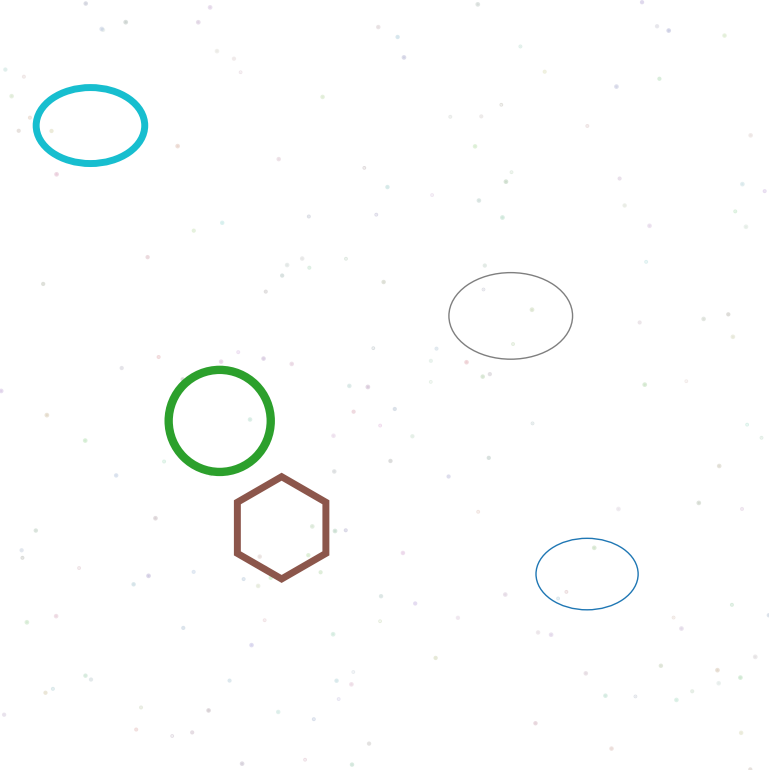[{"shape": "oval", "thickness": 0.5, "radius": 0.33, "center": [0.762, 0.254]}, {"shape": "circle", "thickness": 3, "radius": 0.33, "center": [0.285, 0.453]}, {"shape": "hexagon", "thickness": 2.5, "radius": 0.33, "center": [0.366, 0.315]}, {"shape": "oval", "thickness": 0.5, "radius": 0.4, "center": [0.663, 0.59]}, {"shape": "oval", "thickness": 2.5, "radius": 0.35, "center": [0.117, 0.837]}]